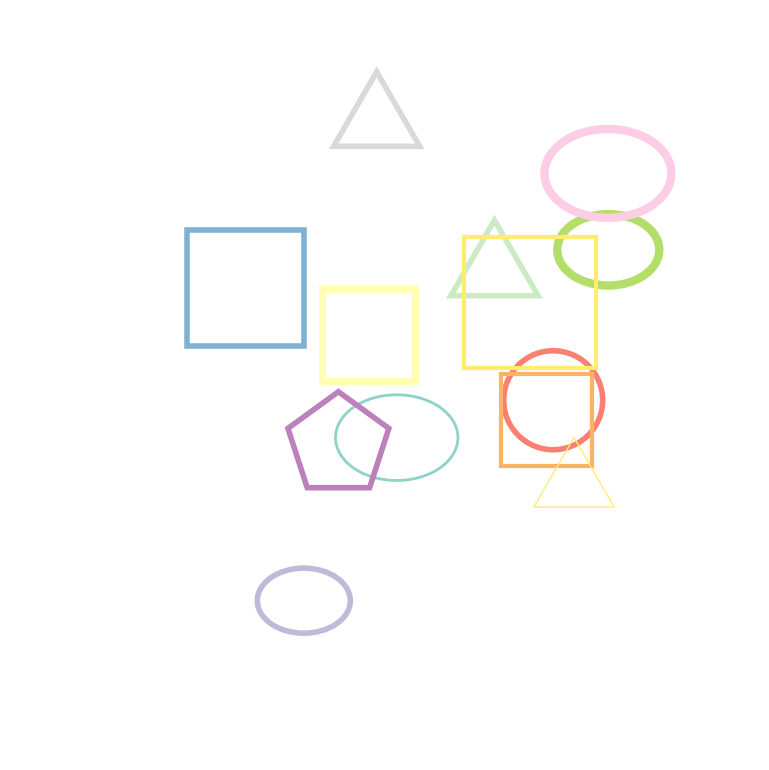[{"shape": "oval", "thickness": 1, "radius": 0.4, "center": [0.515, 0.432]}, {"shape": "square", "thickness": 2.5, "radius": 0.3, "center": [0.479, 0.565]}, {"shape": "oval", "thickness": 2, "radius": 0.3, "center": [0.395, 0.22]}, {"shape": "circle", "thickness": 2, "radius": 0.32, "center": [0.718, 0.48]}, {"shape": "square", "thickness": 2, "radius": 0.38, "center": [0.319, 0.626]}, {"shape": "square", "thickness": 1.5, "radius": 0.3, "center": [0.71, 0.455]}, {"shape": "oval", "thickness": 3, "radius": 0.33, "center": [0.79, 0.676]}, {"shape": "oval", "thickness": 3, "radius": 0.41, "center": [0.79, 0.775]}, {"shape": "triangle", "thickness": 2, "radius": 0.32, "center": [0.489, 0.842]}, {"shape": "pentagon", "thickness": 2, "radius": 0.34, "center": [0.439, 0.422]}, {"shape": "triangle", "thickness": 2, "radius": 0.33, "center": [0.642, 0.649]}, {"shape": "triangle", "thickness": 0.5, "radius": 0.3, "center": [0.745, 0.372]}, {"shape": "square", "thickness": 1.5, "radius": 0.43, "center": [0.689, 0.607]}]